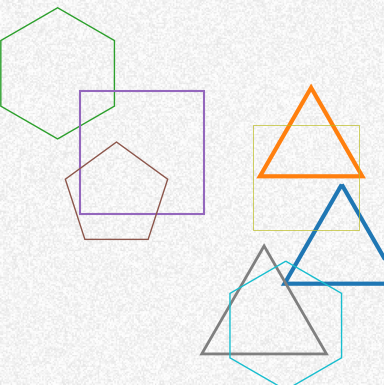[{"shape": "triangle", "thickness": 3, "radius": 0.86, "center": [0.888, 0.349]}, {"shape": "triangle", "thickness": 3, "radius": 0.77, "center": [0.808, 0.619]}, {"shape": "hexagon", "thickness": 1, "radius": 0.85, "center": [0.15, 0.809]}, {"shape": "square", "thickness": 1.5, "radius": 0.8, "center": [0.369, 0.604]}, {"shape": "pentagon", "thickness": 1, "radius": 0.7, "center": [0.303, 0.491]}, {"shape": "triangle", "thickness": 2, "radius": 0.93, "center": [0.686, 0.174]}, {"shape": "square", "thickness": 0.5, "radius": 0.69, "center": [0.794, 0.539]}, {"shape": "hexagon", "thickness": 1, "radius": 0.84, "center": [0.742, 0.154]}]